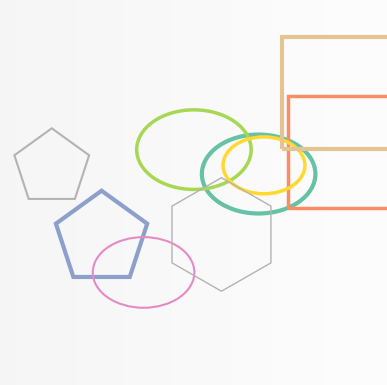[{"shape": "oval", "thickness": 3, "radius": 0.73, "center": [0.667, 0.548]}, {"shape": "square", "thickness": 2.5, "radius": 0.73, "center": [0.89, 0.605]}, {"shape": "pentagon", "thickness": 3, "radius": 0.62, "center": [0.262, 0.381]}, {"shape": "oval", "thickness": 1.5, "radius": 0.66, "center": [0.37, 0.292]}, {"shape": "oval", "thickness": 2.5, "radius": 0.74, "center": [0.5, 0.611]}, {"shape": "oval", "thickness": 2.5, "radius": 0.53, "center": [0.681, 0.571]}, {"shape": "square", "thickness": 3, "radius": 0.73, "center": [0.872, 0.758]}, {"shape": "pentagon", "thickness": 1.5, "radius": 0.51, "center": [0.134, 0.565]}, {"shape": "hexagon", "thickness": 1, "radius": 0.74, "center": [0.572, 0.391]}]